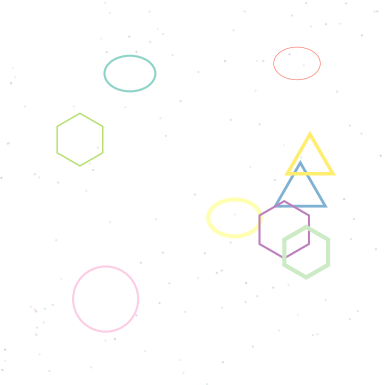[{"shape": "oval", "thickness": 1.5, "radius": 0.33, "center": [0.337, 0.809]}, {"shape": "oval", "thickness": 3, "radius": 0.34, "center": [0.609, 0.434]}, {"shape": "oval", "thickness": 0.5, "radius": 0.3, "center": [0.771, 0.835]}, {"shape": "triangle", "thickness": 2, "radius": 0.38, "center": [0.78, 0.502]}, {"shape": "hexagon", "thickness": 1, "radius": 0.34, "center": [0.208, 0.637]}, {"shape": "circle", "thickness": 1.5, "radius": 0.42, "center": [0.274, 0.223]}, {"shape": "hexagon", "thickness": 1.5, "radius": 0.37, "center": [0.738, 0.403]}, {"shape": "hexagon", "thickness": 3, "radius": 0.33, "center": [0.795, 0.345]}, {"shape": "triangle", "thickness": 2.5, "radius": 0.34, "center": [0.805, 0.583]}]